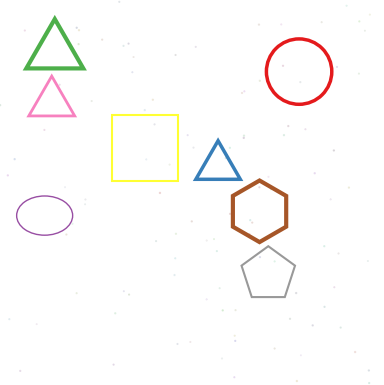[{"shape": "circle", "thickness": 2.5, "radius": 0.42, "center": [0.777, 0.814]}, {"shape": "triangle", "thickness": 2.5, "radius": 0.33, "center": [0.566, 0.568]}, {"shape": "triangle", "thickness": 3, "radius": 0.43, "center": [0.142, 0.865]}, {"shape": "oval", "thickness": 1, "radius": 0.36, "center": [0.116, 0.44]}, {"shape": "square", "thickness": 1.5, "radius": 0.43, "center": [0.377, 0.616]}, {"shape": "hexagon", "thickness": 3, "radius": 0.4, "center": [0.674, 0.451]}, {"shape": "triangle", "thickness": 2, "radius": 0.34, "center": [0.134, 0.733]}, {"shape": "pentagon", "thickness": 1.5, "radius": 0.37, "center": [0.697, 0.287]}]